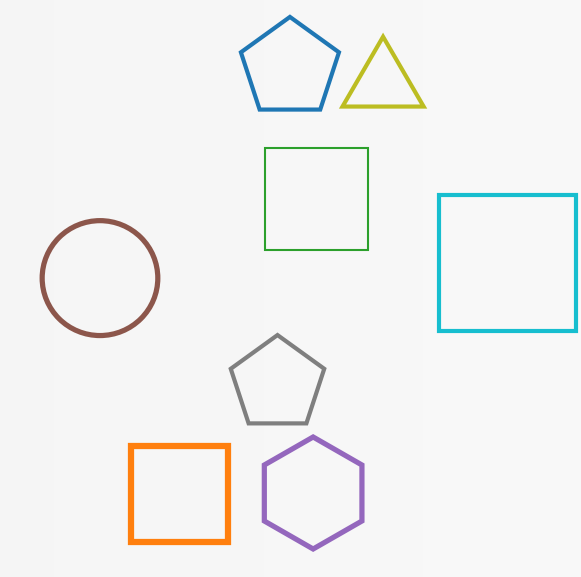[{"shape": "pentagon", "thickness": 2, "radius": 0.44, "center": [0.499, 0.881]}, {"shape": "square", "thickness": 3, "radius": 0.42, "center": [0.309, 0.144]}, {"shape": "square", "thickness": 1, "radius": 0.44, "center": [0.545, 0.655]}, {"shape": "hexagon", "thickness": 2.5, "radius": 0.48, "center": [0.539, 0.145]}, {"shape": "circle", "thickness": 2.5, "radius": 0.5, "center": [0.172, 0.518]}, {"shape": "pentagon", "thickness": 2, "radius": 0.42, "center": [0.477, 0.334]}, {"shape": "triangle", "thickness": 2, "radius": 0.4, "center": [0.659, 0.855]}, {"shape": "square", "thickness": 2, "radius": 0.59, "center": [0.873, 0.544]}]